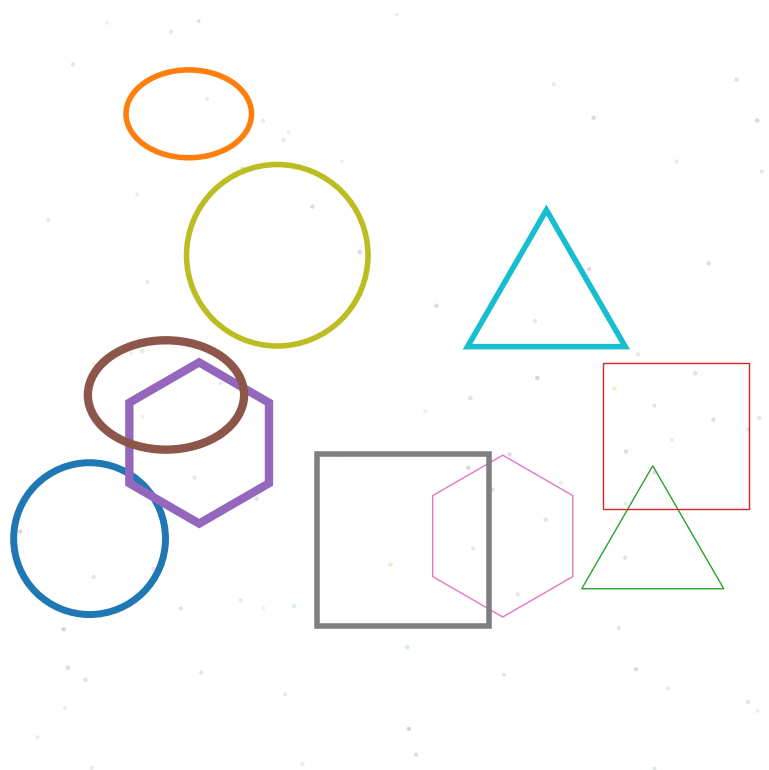[{"shape": "circle", "thickness": 2.5, "radius": 0.49, "center": [0.116, 0.301]}, {"shape": "oval", "thickness": 2, "radius": 0.41, "center": [0.245, 0.852]}, {"shape": "triangle", "thickness": 0.5, "radius": 0.53, "center": [0.848, 0.289]}, {"shape": "square", "thickness": 0.5, "radius": 0.47, "center": [0.878, 0.434]}, {"shape": "hexagon", "thickness": 3, "radius": 0.52, "center": [0.259, 0.425]}, {"shape": "oval", "thickness": 3, "radius": 0.51, "center": [0.216, 0.487]}, {"shape": "hexagon", "thickness": 0.5, "radius": 0.53, "center": [0.653, 0.304]}, {"shape": "square", "thickness": 2, "radius": 0.56, "center": [0.523, 0.299]}, {"shape": "circle", "thickness": 2, "radius": 0.59, "center": [0.36, 0.668]}, {"shape": "triangle", "thickness": 2, "radius": 0.59, "center": [0.71, 0.609]}]